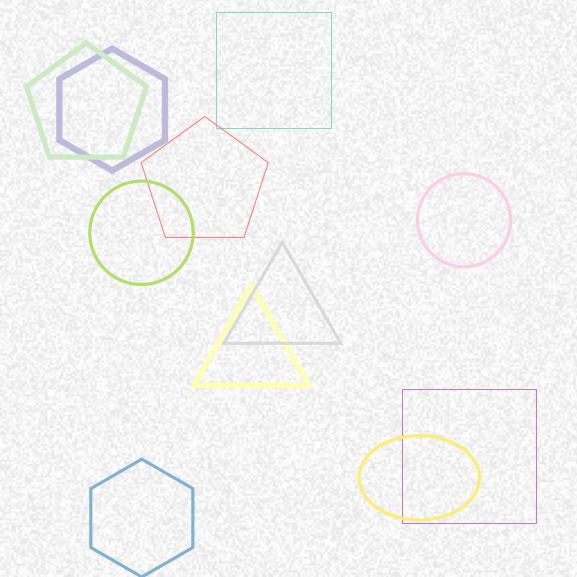[{"shape": "square", "thickness": 0.5, "radius": 0.5, "center": [0.474, 0.878]}, {"shape": "triangle", "thickness": 2.5, "radius": 0.57, "center": [0.435, 0.39]}, {"shape": "hexagon", "thickness": 3, "radius": 0.53, "center": [0.194, 0.809]}, {"shape": "pentagon", "thickness": 0.5, "radius": 0.58, "center": [0.354, 0.682]}, {"shape": "hexagon", "thickness": 1.5, "radius": 0.51, "center": [0.246, 0.102]}, {"shape": "circle", "thickness": 1.5, "radius": 0.45, "center": [0.245, 0.596]}, {"shape": "circle", "thickness": 1.5, "radius": 0.4, "center": [0.804, 0.618]}, {"shape": "triangle", "thickness": 1.5, "radius": 0.58, "center": [0.489, 0.463]}, {"shape": "square", "thickness": 0.5, "radius": 0.58, "center": [0.812, 0.209]}, {"shape": "pentagon", "thickness": 2.5, "radius": 0.55, "center": [0.15, 0.815]}, {"shape": "oval", "thickness": 1.5, "radius": 0.52, "center": [0.726, 0.172]}]